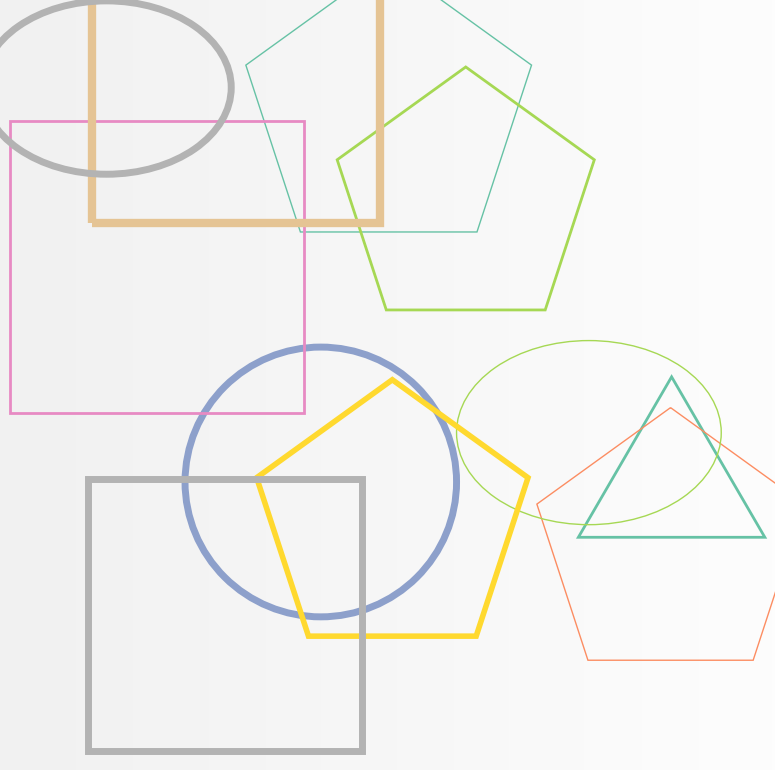[{"shape": "pentagon", "thickness": 0.5, "radius": 0.97, "center": [0.502, 0.856]}, {"shape": "triangle", "thickness": 1, "radius": 0.69, "center": [0.867, 0.372]}, {"shape": "pentagon", "thickness": 0.5, "radius": 0.91, "center": [0.865, 0.289]}, {"shape": "circle", "thickness": 2.5, "radius": 0.88, "center": [0.414, 0.374]}, {"shape": "square", "thickness": 1, "radius": 0.95, "center": [0.203, 0.653]}, {"shape": "oval", "thickness": 0.5, "radius": 0.85, "center": [0.76, 0.438]}, {"shape": "pentagon", "thickness": 1, "radius": 0.87, "center": [0.601, 0.739]}, {"shape": "pentagon", "thickness": 2, "radius": 0.92, "center": [0.506, 0.323]}, {"shape": "square", "thickness": 3, "radius": 0.93, "center": [0.304, 0.897]}, {"shape": "oval", "thickness": 2.5, "radius": 0.8, "center": [0.138, 0.886]}, {"shape": "square", "thickness": 2.5, "radius": 0.89, "center": [0.29, 0.201]}]